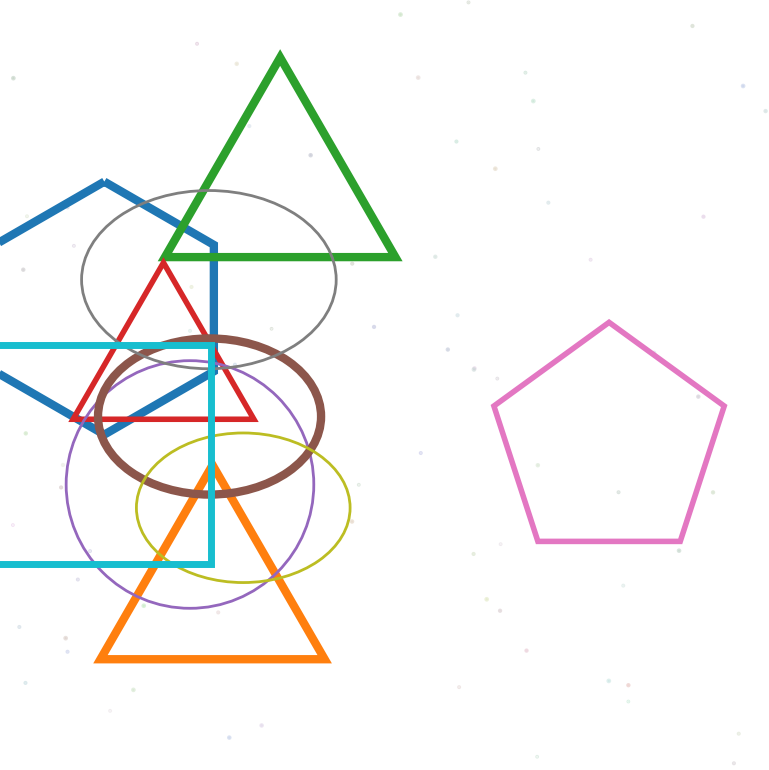[{"shape": "hexagon", "thickness": 3, "radius": 0.82, "center": [0.135, 0.6]}, {"shape": "triangle", "thickness": 3, "radius": 0.84, "center": [0.276, 0.228]}, {"shape": "triangle", "thickness": 3, "radius": 0.86, "center": [0.364, 0.752]}, {"shape": "triangle", "thickness": 2, "radius": 0.68, "center": [0.212, 0.523]}, {"shape": "circle", "thickness": 1, "radius": 0.8, "center": [0.247, 0.371]}, {"shape": "oval", "thickness": 3, "radius": 0.72, "center": [0.272, 0.459]}, {"shape": "pentagon", "thickness": 2, "radius": 0.79, "center": [0.791, 0.424]}, {"shape": "oval", "thickness": 1, "radius": 0.83, "center": [0.271, 0.637]}, {"shape": "oval", "thickness": 1, "radius": 0.69, "center": [0.316, 0.341]}, {"shape": "square", "thickness": 2.5, "radius": 0.71, "center": [0.131, 0.41]}]